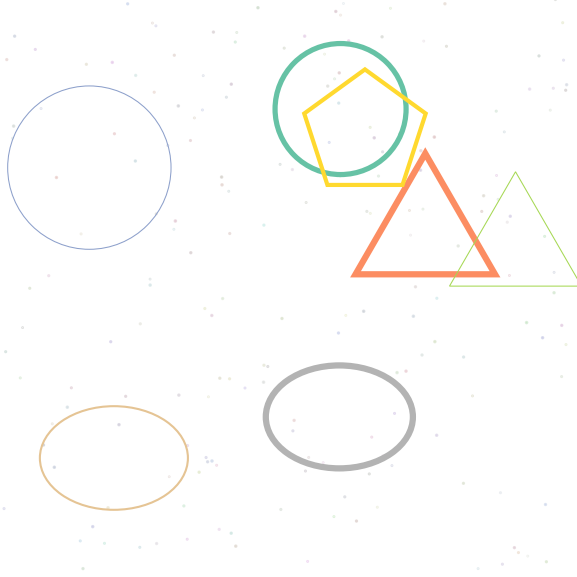[{"shape": "circle", "thickness": 2.5, "radius": 0.57, "center": [0.59, 0.81]}, {"shape": "triangle", "thickness": 3, "radius": 0.7, "center": [0.736, 0.594]}, {"shape": "circle", "thickness": 0.5, "radius": 0.71, "center": [0.155, 0.709]}, {"shape": "triangle", "thickness": 0.5, "radius": 0.66, "center": [0.893, 0.57]}, {"shape": "pentagon", "thickness": 2, "radius": 0.55, "center": [0.632, 0.768]}, {"shape": "oval", "thickness": 1, "radius": 0.64, "center": [0.197, 0.206]}, {"shape": "oval", "thickness": 3, "radius": 0.64, "center": [0.588, 0.277]}]